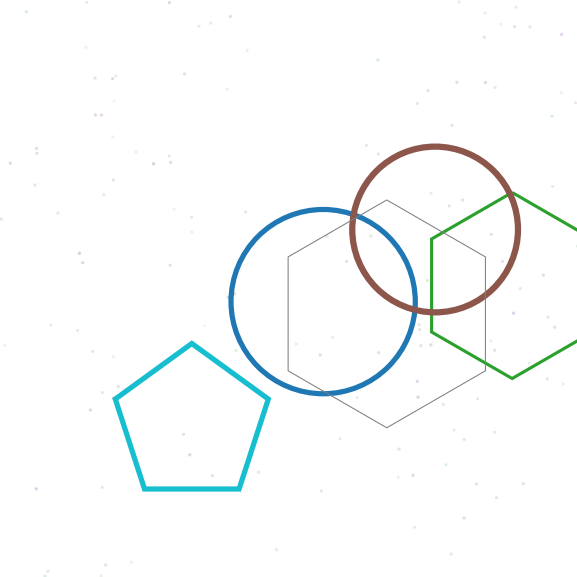[{"shape": "circle", "thickness": 2.5, "radius": 0.8, "center": [0.56, 0.477]}, {"shape": "hexagon", "thickness": 1.5, "radius": 0.81, "center": [0.887, 0.505]}, {"shape": "circle", "thickness": 3, "radius": 0.72, "center": [0.753, 0.602]}, {"shape": "hexagon", "thickness": 0.5, "radius": 0.99, "center": [0.67, 0.456]}, {"shape": "pentagon", "thickness": 2.5, "radius": 0.7, "center": [0.332, 0.265]}]